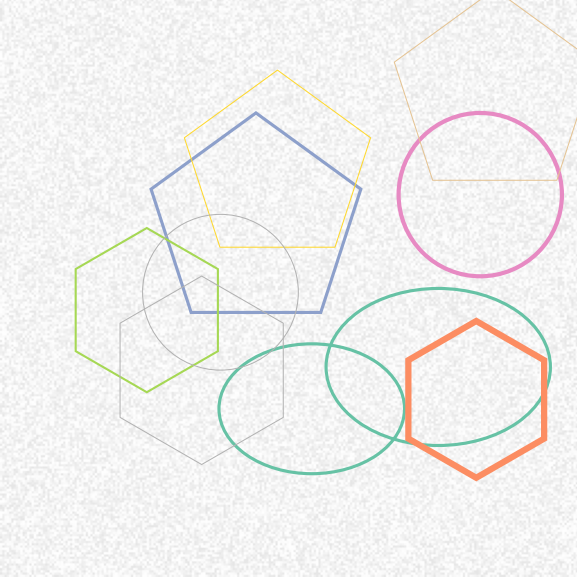[{"shape": "oval", "thickness": 1.5, "radius": 0.8, "center": [0.54, 0.291]}, {"shape": "oval", "thickness": 1.5, "radius": 0.97, "center": [0.759, 0.364]}, {"shape": "hexagon", "thickness": 3, "radius": 0.68, "center": [0.825, 0.308]}, {"shape": "pentagon", "thickness": 1.5, "radius": 0.95, "center": [0.443, 0.613]}, {"shape": "circle", "thickness": 2, "radius": 0.71, "center": [0.832, 0.662]}, {"shape": "hexagon", "thickness": 1, "radius": 0.71, "center": [0.254, 0.462]}, {"shape": "pentagon", "thickness": 0.5, "radius": 0.85, "center": [0.48, 0.708]}, {"shape": "pentagon", "thickness": 0.5, "radius": 0.91, "center": [0.857, 0.835]}, {"shape": "circle", "thickness": 0.5, "radius": 0.67, "center": [0.382, 0.493]}, {"shape": "hexagon", "thickness": 0.5, "radius": 0.82, "center": [0.349, 0.358]}]